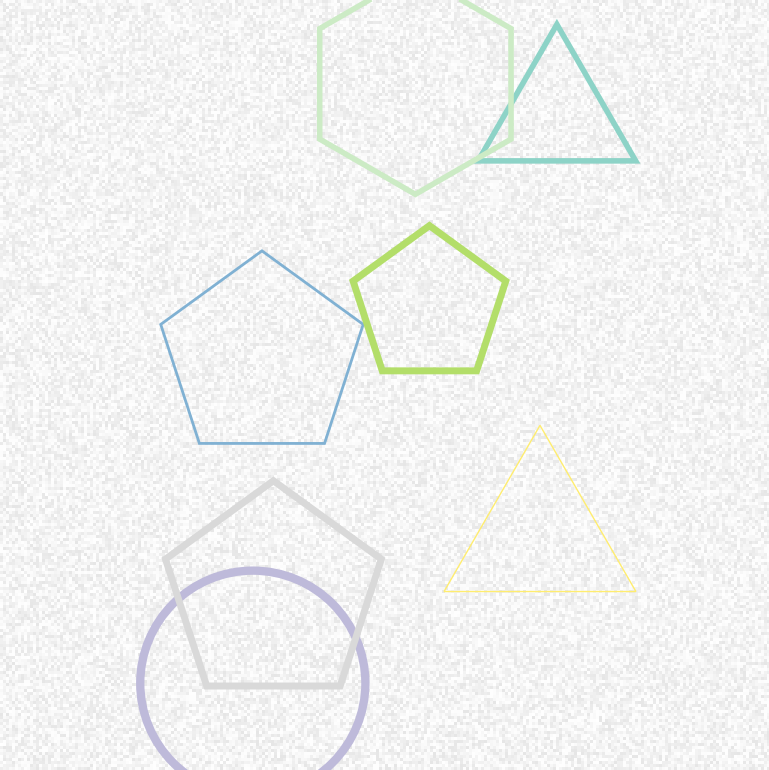[{"shape": "triangle", "thickness": 2, "radius": 0.59, "center": [0.723, 0.85]}, {"shape": "circle", "thickness": 3, "radius": 0.73, "center": [0.328, 0.113]}, {"shape": "pentagon", "thickness": 1, "radius": 0.69, "center": [0.34, 0.536]}, {"shape": "pentagon", "thickness": 2.5, "radius": 0.52, "center": [0.558, 0.603]}, {"shape": "pentagon", "thickness": 2.5, "radius": 0.74, "center": [0.355, 0.228]}, {"shape": "hexagon", "thickness": 2, "radius": 0.72, "center": [0.539, 0.891]}, {"shape": "triangle", "thickness": 0.5, "radius": 0.72, "center": [0.701, 0.304]}]